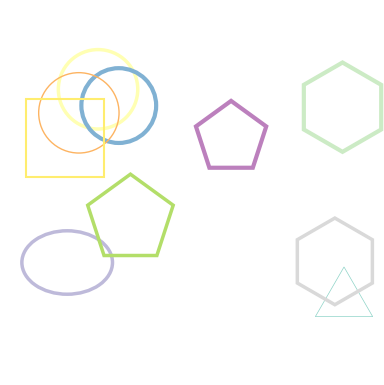[{"shape": "triangle", "thickness": 0.5, "radius": 0.43, "center": [0.894, 0.221]}, {"shape": "circle", "thickness": 2.5, "radius": 0.52, "center": [0.255, 0.768]}, {"shape": "oval", "thickness": 2.5, "radius": 0.59, "center": [0.175, 0.318]}, {"shape": "circle", "thickness": 3, "radius": 0.49, "center": [0.308, 0.726]}, {"shape": "circle", "thickness": 1, "radius": 0.52, "center": [0.205, 0.707]}, {"shape": "pentagon", "thickness": 2.5, "radius": 0.58, "center": [0.339, 0.431]}, {"shape": "hexagon", "thickness": 2.5, "radius": 0.56, "center": [0.87, 0.321]}, {"shape": "pentagon", "thickness": 3, "radius": 0.48, "center": [0.6, 0.642]}, {"shape": "hexagon", "thickness": 3, "radius": 0.58, "center": [0.89, 0.722]}, {"shape": "square", "thickness": 1.5, "radius": 0.51, "center": [0.169, 0.642]}]